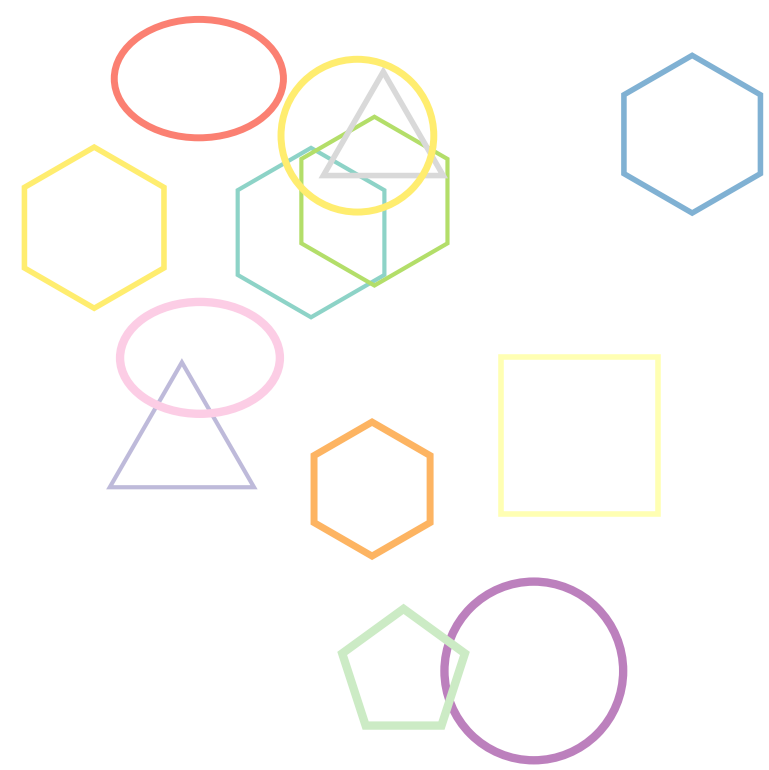[{"shape": "hexagon", "thickness": 1.5, "radius": 0.55, "center": [0.404, 0.698]}, {"shape": "square", "thickness": 2, "radius": 0.51, "center": [0.753, 0.434]}, {"shape": "triangle", "thickness": 1.5, "radius": 0.54, "center": [0.236, 0.421]}, {"shape": "oval", "thickness": 2.5, "radius": 0.55, "center": [0.258, 0.898]}, {"shape": "hexagon", "thickness": 2, "radius": 0.51, "center": [0.899, 0.826]}, {"shape": "hexagon", "thickness": 2.5, "radius": 0.44, "center": [0.483, 0.365]}, {"shape": "hexagon", "thickness": 1.5, "radius": 0.55, "center": [0.486, 0.739]}, {"shape": "oval", "thickness": 3, "radius": 0.52, "center": [0.26, 0.535]}, {"shape": "triangle", "thickness": 2, "radius": 0.45, "center": [0.498, 0.817]}, {"shape": "circle", "thickness": 3, "radius": 0.58, "center": [0.693, 0.129]}, {"shape": "pentagon", "thickness": 3, "radius": 0.42, "center": [0.524, 0.125]}, {"shape": "circle", "thickness": 2.5, "radius": 0.5, "center": [0.464, 0.824]}, {"shape": "hexagon", "thickness": 2, "radius": 0.52, "center": [0.122, 0.704]}]